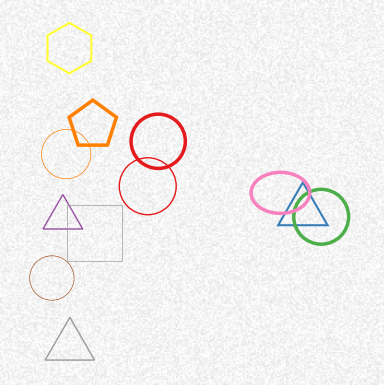[{"shape": "circle", "thickness": 2.5, "radius": 0.35, "center": [0.411, 0.633]}, {"shape": "circle", "thickness": 1, "radius": 0.37, "center": [0.384, 0.516]}, {"shape": "triangle", "thickness": 1.5, "radius": 0.37, "center": [0.787, 0.452]}, {"shape": "circle", "thickness": 2.5, "radius": 0.36, "center": [0.834, 0.437]}, {"shape": "triangle", "thickness": 1, "radius": 0.3, "center": [0.163, 0.435]}, {"shape": "circle", "thickness": 0.5, "radius": 0.32, "center": [0.172, 0.6]}, {"shape": "pentagon", "thickness": 2.5, "radius": 0.32, "center": [0.241, 0.675]}, {"shape": "hexagon", "thickness": 1.5, "radius": 0.33, "center": [0.18, 0.875]}, {"shape": "circle", "thickness": 0.5, "radius": 0.29, "center": [0.135, 0.278]}, {"shape": "oval", "thickness": 2.5, "radius": 0.38, "center": [0.728, 0.499]}, {"shape": "square", "thickness": 0.5, "radius": 0.36, "center": [0.246, 0.395]}, {"shape": "triangle", "thickness": 1, "radius": 0.37, "center": [0.181, 0.102]}]